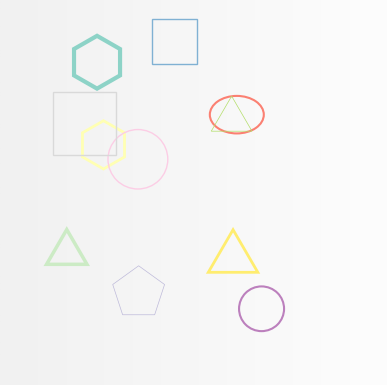[{"shape": "hexagon", "thickness": 3, "radius": 0.34, "center": [0.25, 0.838]}, {"shape": "hexagon", "thickness": 2, "radius": 0.31, "center": [0.267, 0.624]}, {"shape": "pentagon", "thickness": 0.5, "radius": 0.35, "center": [0.358, 0.239]}, {"shape": "oval", "thickness": 1.5, "radius": 0.35, "center": [0.611, 0.702]}, {"shape": "square", "thickness": 1, "radius": 0.29, "center": [0.449, 0.892]}, {"shape": "triangle", "thickness": 0.5, "radius": 0.3, "center": [0.598, 0.69]}, {"shape": "circle", "thickness": 1, "radius": 0.39, "center": [0.356, 0.586]}, {"shape": "square", "thickness": 1, "radius": 0.41, "center": [0.218, 0.678]}, {"shape": "circle", "thickness": 1.5, "radius": 0.29, "center": [0.675, 0.198]}, {"shape": "triangle", "thickness": 2.5, "radius": 0.3, "center": [0.172, 0.344]}, {"shape": "triangle", "thickness": 2, "radius": 0.37, "center": [0.601, 0.33]}]